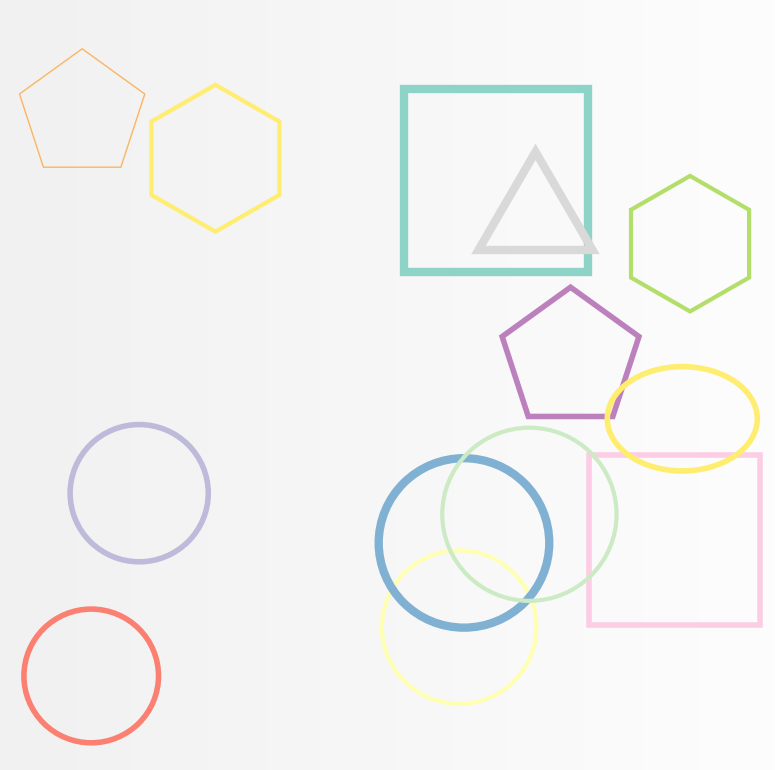[{"shape": "square", "thickness": 3, "radius": 0.59, "center": [0.64, 0.766]}, {"shape": "circle", "thickness": 1.5, "radius": 0.5, "center": [0.592, 0.186]}, {"shape": "circle", "thickness": 2, "radius": 0.45, "center": [0.18, 0.36]}, {"shape": "circle", "thickness": 2, "radius": 0.43, "center": [0.118, 0.122]}, {"shape": "circle", "thickness": 3, "radius": 0.55, "center": [0.599, 0.295]}, {"shape": "pentagon", "thickness": 0.5, "radius": 0.43, "center": [0.106, 0.852]}, {"shape": "hexagon", "thickness": 1.5, "radius": 0.44, "center": [0.89, 0.684]}, {"shape": "square", "thickness": 2, "radius": 0.55, "center": [0.87, 0.298]}, {"shape": "triangle", "thickness": 3, "radius": 0.42, "center": [0.691, 0.718]}, {"shape": "pentagon", "thickness": 2, "radius": 0.46, "center": [0.736, 0.534]}, {"shape": "circle", "thickness": 1.5, "radius": 0.56, "center": [0.683, 0.332]}, {"shape": "oval", "thickness": 2, "radius": 0.48, "center": [0.88, 0.456]}, {"shape": "hexagon", "thickness": 1.5, "radius": 0.48, "center": [0.278, 0.794]}]